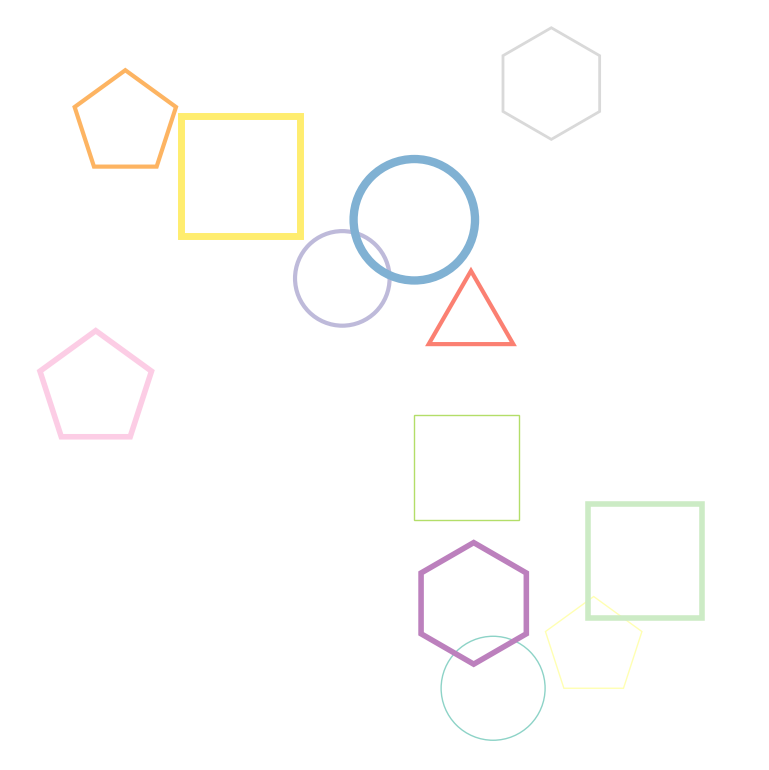[{"shape": "circle", "thickness": 0.5, "radius": 0.34, "center": [0.64, 0.106]}, {"shape": "pentagon", "thickness": 0.5, "radius": 0.33, "center": [0.771, 0.159]}, {"shape": "circle", "thickness": 1.5, "radius": 0.31, "center": [0.445, 0.638]}, {"shape": "triangle", "thickness": 1.5, "radius": 0.32, "center": [0.612, 0.585]}, {"shape": "circle", "thickness": 3, "radius": 0.39, "center": [0.538, 0.715]}, {"shape": "pentagon", "thickness": 1.5, "radius": 0.35, "center": [0.163, 0.84]}, {"shape": "square", "thickness": 0.5, "radius": 0.34, "center": [0.606, 0.393]}, {"shape": "pentagon", "thickness": 2, "radius": 0.38, "center": [0.124, 0.494]}, {"shape": "hexagon", "thickness": 1, "radius": 0.36, "center": [0.716, 0.891]}, {"shape": "hexagon", "thickness": 2, "radius": 0.39, "center": [0.615, 0.216]}, {"shape": "square", "thickness": 2, "radius": 0.37, "center": [0.838, 0.271]}, {"shape": "square", "thickness": 2.5, "radius": 0.39, "center": [0.312, 0.771]}]